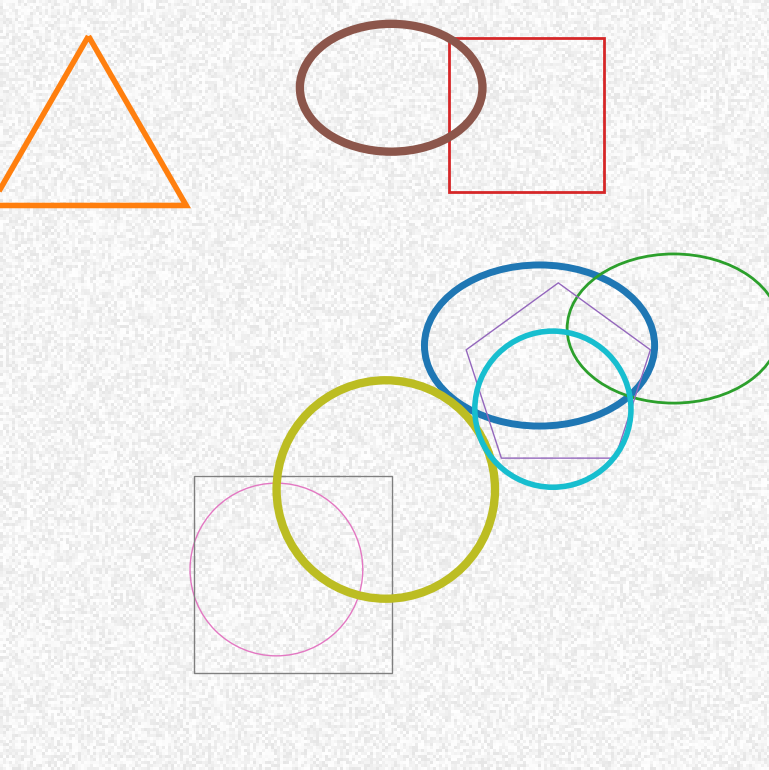[{"shape": "oval", "thickness": 2.5, "radius": 0.75, "center": [0.701, 0.551]}, {"shape": "triangle", "thickness": 2, "radius": 0.73, "center": [0.115, 0.806]}, {"shape": "oval", "thickness": 1, "radius": 0.69, "center": [0.875, 0.573]}, {"shape": "square", "thickness": 1, "radius": 0.5, "center": [0.684, 0.851]}, {"shape": "pentagon", "thickness": 0.5, "radius": 0.63, "center": [0.725, 0.507]}, {"shape": "oval", "thickness": 3, "radius": 0.59, "center": [0.508, 0.886]}, {"shape": "circle", "thickness": 0.5, "radius": 0.56, "center": [0.359, 0.26]}, {"shape": "square", "thickness": 0.5, "radius": 0.64, "center": [0.38, 0.254]}, {"shape": "circle", "thickness": 3, "radius": 0.71, "center": [0.501, 0.364]}, {"shape": "circle", "thickness": 2, "radius": 0.51, "center": [0.718, 0.469]}]